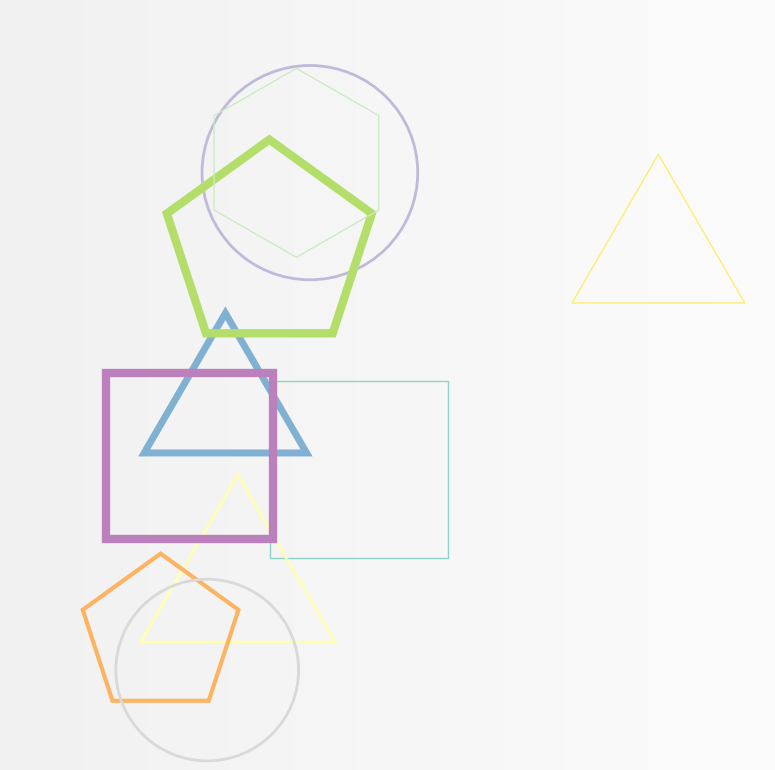[{"shape": "square", "thickness": 0.5, "radius": 0.58, "center": [0.463, 0.39]}, {"shape": "triangle", "thickness": 1, "radius": 0.72, "center": [0.307, 0.239]}, {"shape": "circle", "thickness": 1, "radius": 0.7, "center": [0.4, 0.776]}, {"shape": "triangle", "thickness": 2.5, "radius": 0.6, "center": [0.291, 0.472]}, {"shape": "pentagon", "thickness": 1.5, "radius": 0.53, "center": [0.207, 0.175]}, {"shape": "pentagon", "thickness": 3, "radius": 0.7, "center": [0.348, 0.68]}, {"shape": "circle", "thickness": 1, "radius": 0.59, "center": [0.267, 0.13]}, {"shape": "square", "thickness": 3, "radius": 0.54, "center": [0.244, 0.407]}, {"shape": "hexagon", "thickness": 0.5, "radius": 0.61, "center": [0.382, 0.789]}, {"shape": "triangle", "thickness": 0.5, "radius": 0.64, "center": [0.849, 0.671]}]